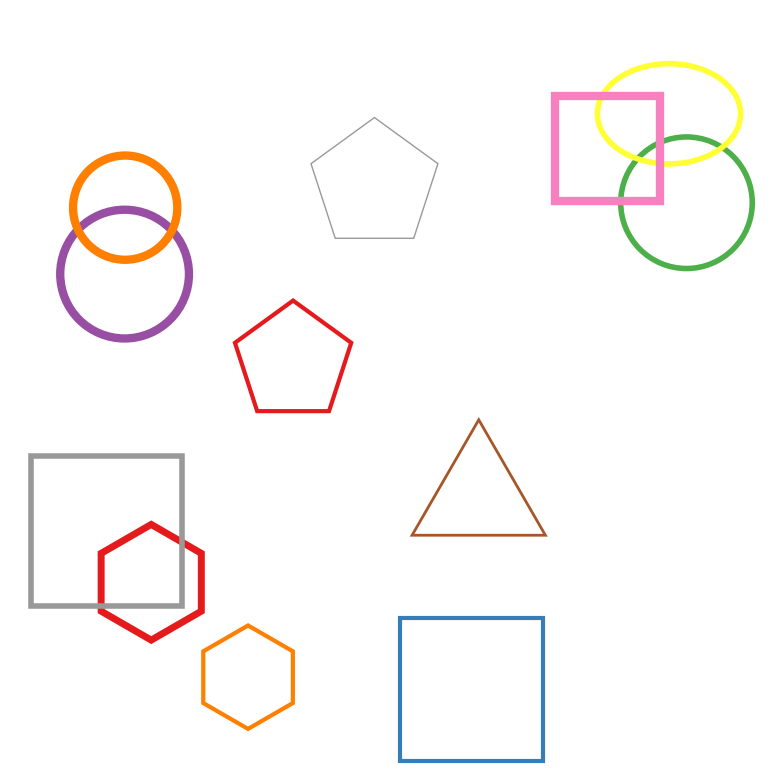[{"shape": "pentagon", "thickness": 1.5, "radius": 0.4, "center": [0.381, 0.53]}, {"shape": "hexagon", "thickness": 2.5, "radius": 0.38, "center": [0.196, 0.244]}, {"shape": "square", "thickness": 1.5, "radius": 0.46, "center": [0.612, 0.104]}, {"shape": "circle", "thickness": 2, "radius": 0.43, "center": [0.892, 0.737]}, {"shape": "circle", "thickness": 3, "radius": 0.42, "center": [0.162, 0.644]}, {"shape": "circle", "thickness": 3, "radius": 0.34, "center": [0.163, 0.73]}, {"shape": "hexagon", "thickness": 1.5, "radius": 0.34, "center": [0.322, 0.121]}, {"shape": "oval", "thickness": 2, "radius": 0.46, "center": [0.869, 0.852]}, {"shape": "triangle", "thickness": 1, "radius": 0.5, "center": [0.622, 0.355]}, {"shape": "square", "thickness": 3, "radius": 0.34, "center": [0.789, 0.808]}, {"shape": "pentagon", "thickness": 0.5, "radius": 0.43, "center": [0.486, 0.761]}, {"shape": "square", "thickness": 2, "radius": 0.49, "center": [0.139, 0.31]}]